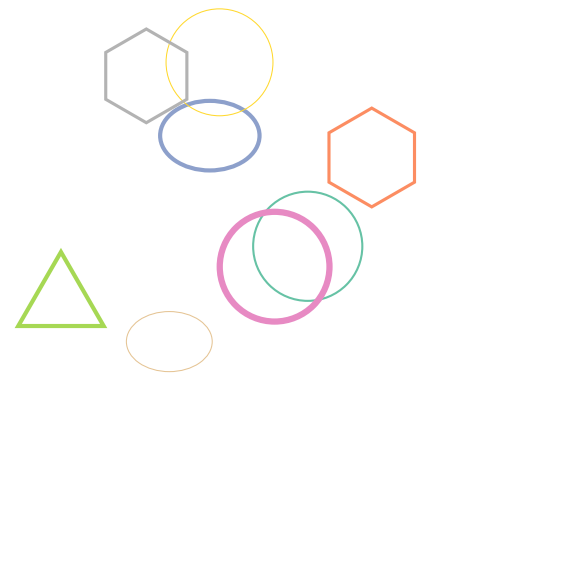[{"shape": "circle", "thickness": 1, "radius": 0.47, "center": [0.533, 0.573]}, {"shape": "hexagon", "thickness": 1.5, "radius": 0.43, "center": [0.644, 0.726]}, {"shape": "oval", "thickness": 2, "radius": 0.43, "center": [0.363, 0.764]}, {"shape": "circle", "thickness": 3, "radius": 0.48, "center": [0.476, 0.537]}, {"shape": "triangle", "thickness": 2, "radius": 0.43, "center": [0.106, 0.477]}, {"shape": "circle", "thickness": 0.5, "radius": 0.46, "center": [0.38, 0.891]}, {"shape": "oval", "thickness": 0.5, "radius": 0.37, "center": [0.293, 0.408]}, {"shape": "hexagon", "thickness": 1.5, "radius": 0.41, "center": [0.253, 0.868]}]